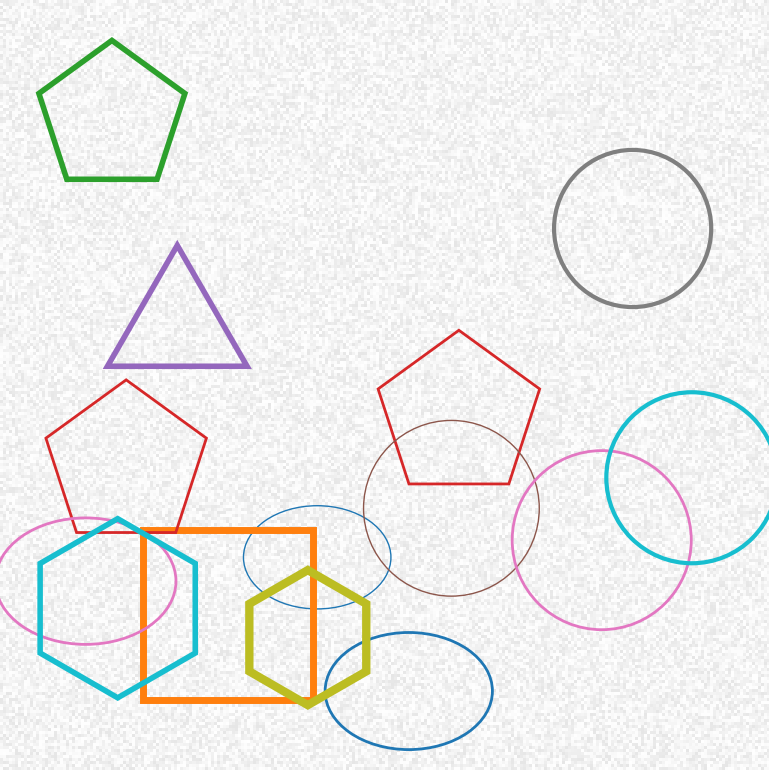[{"shape": "oval", "thickness": 1, "radius": 0.54, "center": [0.531, 0.103]}, {"shape": "oval", "thickness": 0.5, "radius": 0.48, "center": [0.412, 0.276]}, {"shape": "square", "thickness": 2.5, "radius": 0.55, "center": [0.296, 0.201]}, {"shape": "pentagon", "thickness": 2, "radius": 0.5, "center": [0.145, 0.848]}, {"shape": "pentagon", "thickness": 1, "radius": 0.55, "center": [0.596, 0.461]}, {"shape": "pentagon", "thickness": 1, "radius": 0.55, "center": [0.164, 0.397]}, {"shape": "triangle", "thickness": 2, "radius": 0.52, "center": [0.23, 0.577]}, {"shape": "circle", "thickness": 0.5, "radius": 0.57, "center": [0.586, 0.34]}, {"shape": "circle", "thickness": 1, "radius": 0.58, "center": [0.781, 0.299]}, {"shape": "oval", "thickness": 1, "radius": 0.59, "center": [0.111, 0.245]}, {"shape": "circle", "thickness": 1.5, "radius": 0.51, "center": [0.822, 0.703]}, {"shape": "hexagon", "thickness": 3, "radius": 0.44, "center": [0.4, 0.172]}, {"shape": "circle", "thickness": 1.5, "radius": 0.56, "center": [0.898, 0.38]}, {"shape": "hexagon", "thickness": 2, "radius": 0.58, "center": [0.153, 0.21]}]